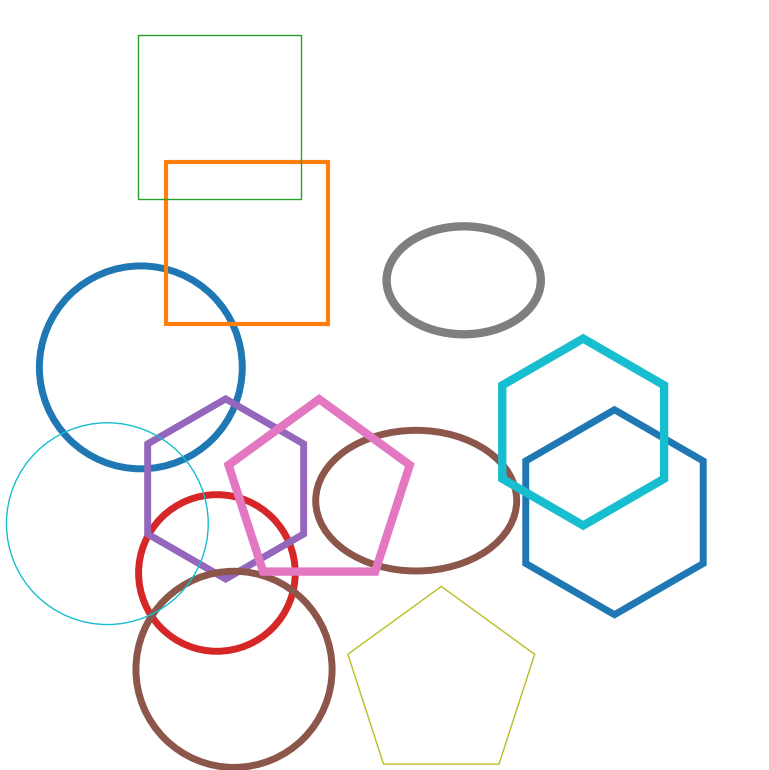[{"shape": "hexagon", "thickness": 2.5, "radius": 0.67, "center": [0.798, 0.335]}, {"shape": "circle", "thickness": 2.5, "radius": 0.66, "center": [0.183, 0.523]}, {"shape": "square", "thickness": 1.5, "radius": 0.53, "center": [0.321, 0.685]}, {"shape": "square", "thickness": 0.5, "radius": 0.53, "center": [0.285, 0.848]}, {"shape": "circle", "thickness": 2.5, "radius": 0.51, "center": [0.282, 0.256]}, {"shape": "hexagon", "thickness": 2.5, "radius": 0.58, "center": [0.293, 0.365]}, {"shape": "oval", "thickness": 2.5, "radius": 0.65, "center": [0.541, 0.35]}, {"shape": "circle", "thickness": 2.5, "radius": 0.64, "center": [0.304, 0.131]}, {"shape": "pentagon", "thickness": 3, "radius": 0.62, "center": [0.414, 0.358]}, {"shape": "oval", "thickness": 3, "radius": 0.5, "center": [0.602, 0.636]}, {"shape": "pentagon", "thickness": 0.5, "radius": 0.64, "center": [0.573, 0.111]}, {"shape": "hexagon", "thickness": 3, "radius": 0.61, "center": [0.757, 0.439]}, {"shape": "circle", "thickness": 0.5, "radius": 0.66, "center": [0.139, 0.32]}]